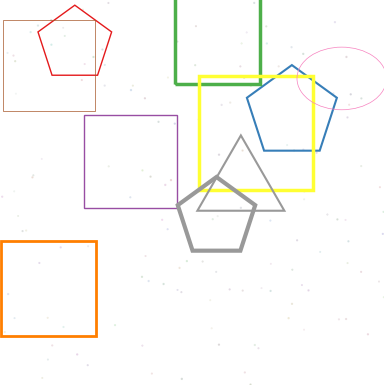[{"shape": "pentagon", "thickness": 1, "radius": 0.5, "center": [0.194, 0.886]}, {"shape": "pentagon", "thickness": 1.5, "radius": 0.61, "center": [0.758, 0.708]}, {"shape": "square", "thickness": 2.5, "radius": 0.56, "center": [0.565, 0.893]}, {"shape": "square", "thickness": 1, "radius": 0.6, "center": [0.339, 0.581]}, {"shape": "square", "thickness": 2, "radius": 0.62, "center": [0.127, 0.251]}, {"shape": "square", "thickness": 2.5, "radius": 0.74, "center": [0.665, 0.655]}, {"shape": "square", "thickness": 0.5, "radius": 0.6, "center": [0.127, 0.83]}, {"shape": "oval", "thickness": 0.5, "radius": 0.58, "center": [0.888, 0.796]}, {"shape": "triangle", "thickness": 1.5, "radius": 0.65, "center": [0.626, 0.518]}, {"shape": "pentagon", "thickness": 3, "radius": 0.53, "center": [0.562, 0.434]}]